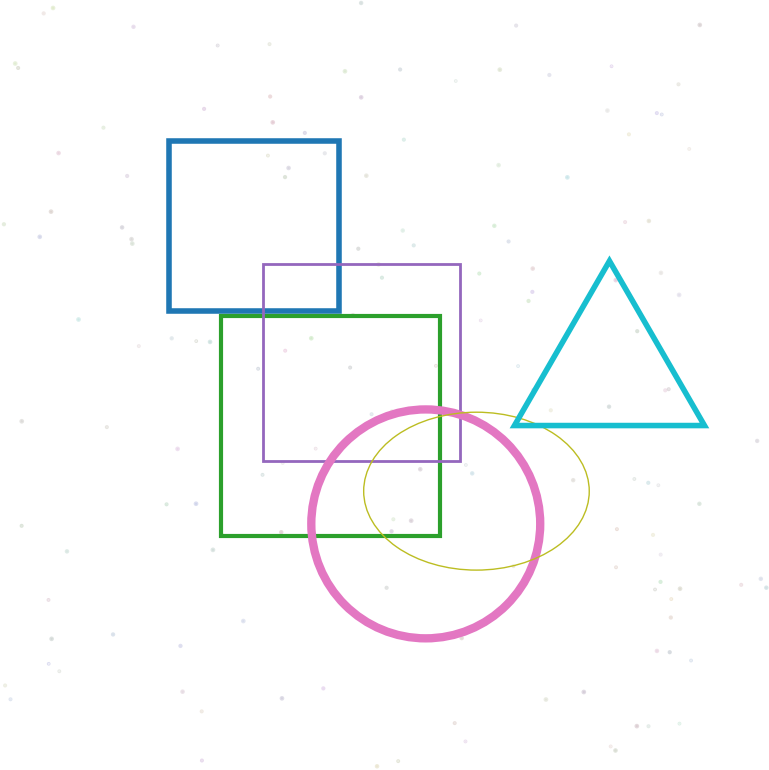[{"shape": "square", "thickness": 2, "radius": 0.55, "center": [0.33, 0.706]}, {"shape": "square", "thickness": 1.5, "radius": 0.71, "center": [0.43, 0.447]}, {"shape": "square", "thickness": 1, "radius": 0.64, "center": [0.469, 0.529]}, {"shape": "circle", "thickness": 3, "radius": 0.74, "center": [0.553, 0.32]}, {"shape": "oval", "thickness": 0.5, "radius": 0.73, "center": [0.619, 0.362]}, {"shape": "triangle", "thickness": 2, "radius": 0.71, "center": [0.792, 0.519]}]